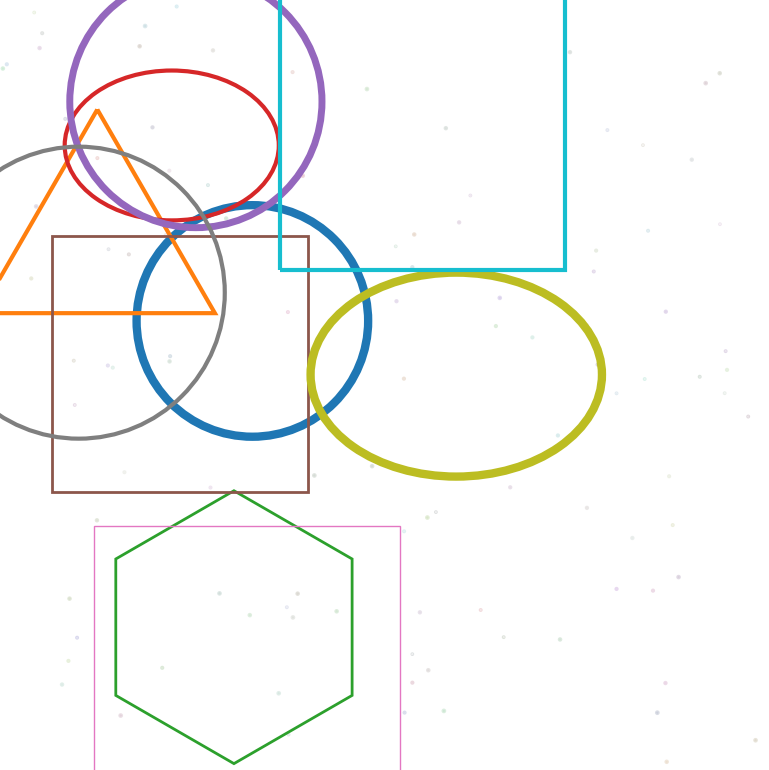[{"shape": "circle", "thickness": 3, "radius": 0.75, "center": [0.328, 0.583]}, {"shape": "triangle", "thickness": 1.5, "radius": 0.88, "center": [0.126, 0.681]}, {"shape": "hexagon", "thickness": 1, "radius": 0.89, "center": [0.304, 0.185]}, {"shape": "oval", "thickness": 1.5, "radius": 0.7, "center": [0.223, 0.811]}, {"shape": "circle", "thickness": 2.5, "radius": 0.82, "center": [0.254, 0.868]}, {"shape": "square", "thickness": 1, "radius": 0.83, "center": [0.234, 0.527]}, {"shape": "square", "thickness": 0.5, "radius": 1.0, "center": [0.321, 0.118]}, {"shape": "circle", "thickness": 1.5, "radius": 0.95, "center": [0.102, 0.62]}, {"shape": "oval", "thickness": 3, "radius": 0.95, "center": [0.593, 0.513]}, {"shape": "square", "thickness": 1.5, "radius": 0.92, "center": [0.549, 0.834]}]